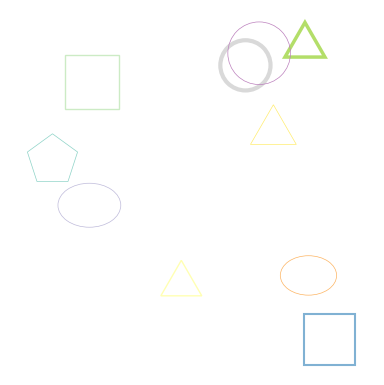[{"shape": "pentagon", "thickness": 0.5, "radius": 0.34, "center": [0.136, 0.584]}, {"shape": "triangle", "thickness": 1, "radius": 0.31, "center": [0.471, 0.262]}, {"shape": "oval", "thickness": 0.5, "radius": 0.41, "center": [0.232, 0.467]}, {"shape": "square", "thickness": 1.5, "radius": 0.33, "center": [0.855, 0.118]}, {"shape": "oval", "thickness": 0.5, "radius": 0.37, "center": [0.801, 0.285]}, {"shape": "triangle", "thickness": 2.5, "radius": 0.3, "center": [0.792, 0.882]}, {"shape": "circle", "thickness": 3, "radius": 0.33, "center": [0.637, 0.83]}, {"shape": "circle", "thickness": 0.5, "radius": 0.41, "center": [0.673, 0.862]}, {"shape": "square", "thickness": 1, "radius": 0.35, "center": [0.238, 0.786]}, {"shape": "triangle", "thickness": 0.5, "radius": 0.34, "center": [0.71, 0.659]}]